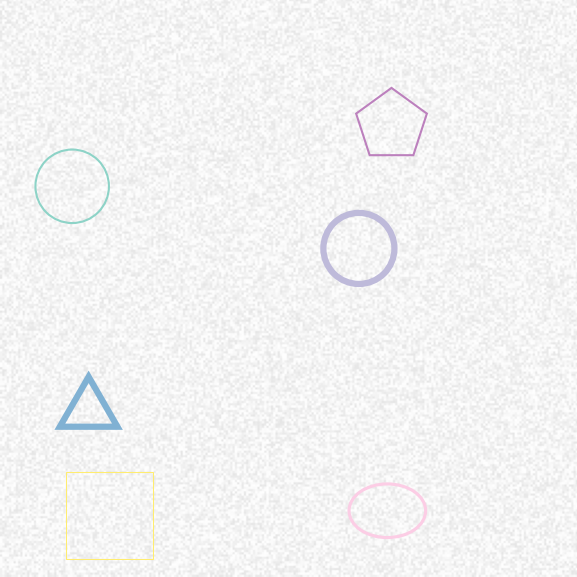[{"shape": "circle", "thickness": 1, "radius": 0.32, "center": [0.125, 0.677]}, {"shape": "circle", "thickness": 3, "radius": 0.31, "center": [0.621, 0.569]}, {"shape": "triangle", "thickness": 3, "radius": 0.29, "center": [0.153, 0.289]}, {"shape": "oval", "thickness": 1.5, "radius": 0.33, "center": [0.671, 0.115]}, {"shape": "pentagon", "thickness": 1, "radius": 0.32, "center": [0.678, 0.783]}, {"shape": "square", "thickness": 0.5, "radius": 0.38, "center": [0.19, 0.106]}]